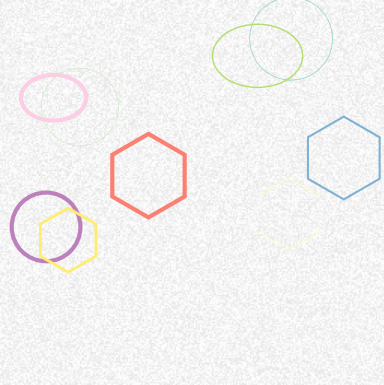[{"shape": "circle", "thickness": 0.5, "radius": 0.54, "center": [0.756, 0.9]}, {"shape": "hexagon", "thickness": 0.5, "radius": 0.47, "center": [0.749, 0.444]}, {"shape": "hexagon", "thickness": 3, "radius": 0.54, "center": [0.386, 0.544]}, {"shape": "hexagon", "thickness": 1.5, "radius": 0.54, "center": [0.893, 0.59]}, {"shape": "oval", "thickness": 1, "radius": 0.59, "center": [0.669, 0.855]}, {"shape": "oval", "thickness": 3, "radius": 0.42, "center": [0.139, 0.746]}, {"shape": "circle", "thickness": 3, "radius": 0.45, "center": [0.12, 0.411]}, {"shape": "circle", "thickness": 0.5, "radius": 0.5, "center": [0.208, 0.722]}, {"shape": "hexagon", "thickness": 2, "radius": 0.42, "center": [0.177, 0.376]}]